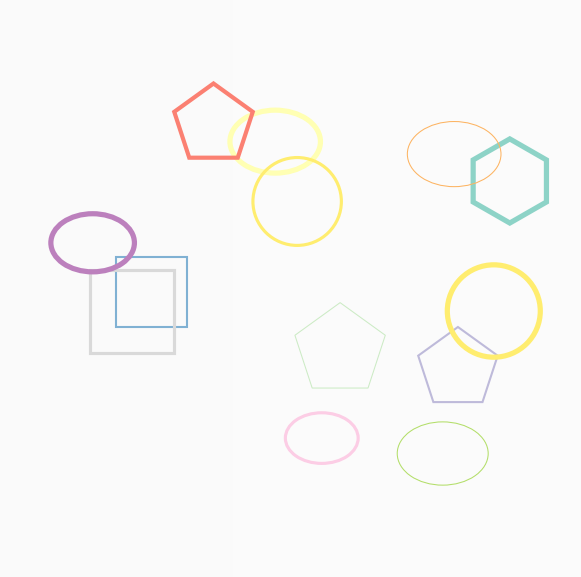[{"shape": "hexagon", "thickness": 2.5, "radius": 0.36, "center": [0.877, 0.686]}, {"shape": "oval", "thickness": 2.5, "radius": 0.39, "center": [0.473, 0.754]}, {"shape": "pentagon", "thickness": 1, "radius": 0.36, "center": [0.788, 0.361]}, {"shape": "pentagon", "thickness": 2, "radius": 0.36, "center": [0.367, 0.784]}, {"shape": "square", "thickness": 1, "radius": 0.3, "center": [0.26, 0.494]}, {"shape": "oval", "thickness": 0.5, "radius": 0.4, "center": [0.781, 0.732]}, {"shape": "oval", "thickness": 0.5, "radius": 0.39, "center": [0.762, 0.214]}, {"shape": "oval", "thickness": 1.5, "radius": 0.31, "center": [0.554, 0.241]}, {"shape": "square", "thickness": 1.5, "radius": 0.36, "center": [0.227, 0.46]}, {"shape": "oval", "thickness": 2.5, "radius": 0.36, "center": [0.159, 0.579]}, {"shape": "pentagon", "thickness": 0.5, "radius": 0.41, "center": [0.585, 0.393]}, {"shape": "circle", "thickness": 1.5, "radius": 0.38, "center": [0.511, 0.65]}, {"shape": "circle", "thickness": 2.5, "radius": 0.4, "center": [0.85, 0.461]}]